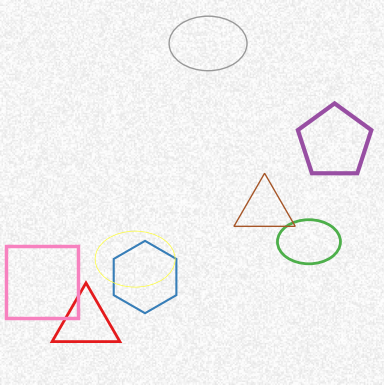[{"shape": "triangle", "thickness": 2, "radius": 0.51, "center": [0.223, 0.164]}, {"shape": "hexagon", "thickness": 1.5, "radius": 0.47, "center": [0.377, 0.28]}, {"shape": "oval", "thickness": 2, "radius": 0.41, "center": [0.802, 0.372]}, {"shape": "pentagon", "thickness": 3, "radius": 0.5, "center": [0.869, 0.631]}, {"shape": "oval", "thickness": 0.5, "radius": 0.52, "center": [0.351, 0.327]}, {"shape": "triangle", "thickness": 1, "radius": 0.46, "center": [0.687, 0.458]}, {"shape": "square", "thickness": 2.5, "radius": 0.46, "center": [0.11, 0.268]}, {"shape": "oval", "thickness": 1, "radius": 0.51, "center": [0.54, 0.887]}]